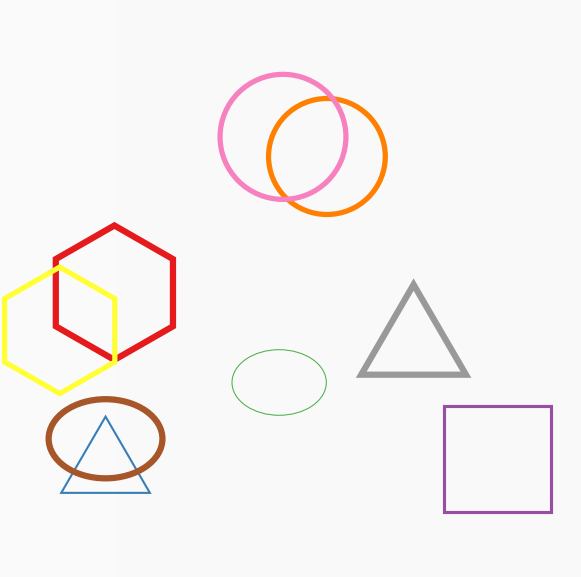[{"shape": "hexagon", "thickness": 3, "radius": 0.58, "center": [0.197, 0.492]}, {"shape": "triangle", "thickness": 1, "radius": 0.44, "center": [0.182, 0.19]}, {"shape": "oval", "thickness": 0.5, "radius": 0.41, "center": [0.48, 0.337]}, {"shape": "square", "thickness": 1.5, "radius": 0.46, "center": [0.855, 0.204]}, {"shape": "circle", "thickness": 2.5, "radius": 0.5, "center": [0.562, 0.728]}, {"shape": "hexagon", "thickness": 2.5, "radius": 0.55, "center": [0.103, 0.427]}, {"shape": "oval", "thickness": 3, "radius": 0.49, "center": [0.182, 0.239]}, {"shape": "circle", "thickness": 2.5, "radius": 0.54, "center": [0.487, 0.762]}, {"shape": "triangle", "thickness": 3, "radius": 0.52, "center": [0.712, 0.402]}]